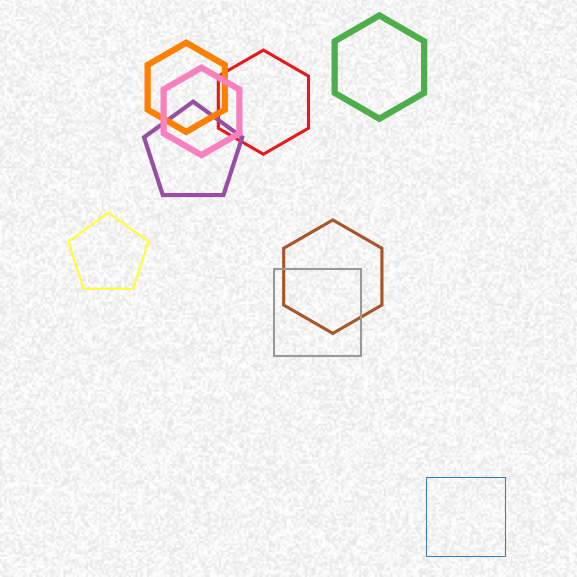[{"shape": "hexagon", "thickness": 1.5, "radius": 0.45, "center": [0.456, 0.822]}, {"shape": "square", "thickness": 0.5, "radius": 0.34, "center": [0.807, 0.104]}, {"shape": "hexagon", "thickness": 3, "radius": 0.45, "center": [0.657, 0.883]}, {"shape": "pentagon", "thickness": 2, "radius": 0.45, "center": [0.334, 0.734]}, {"shape": "hexagon", "thickness": 3, "radius": 0.39, "center": [0.322, 0.848]}, {"shape": "pentagon", "thickness": 1, "radius": 0.36, "center": [0.188, 0.558]}, {"shape": "hexagon", "thickness": 1.5, "radius": 0.49, "center": [0.576, 0.52]}, {"shape": "hexagon", "thickness": 3, "radius": 0.38, "center": [0.349, 0.806]}, {"shape": "square", "thickness": 1, "radius": 0.37, "center": [0.55, 0.458]}]